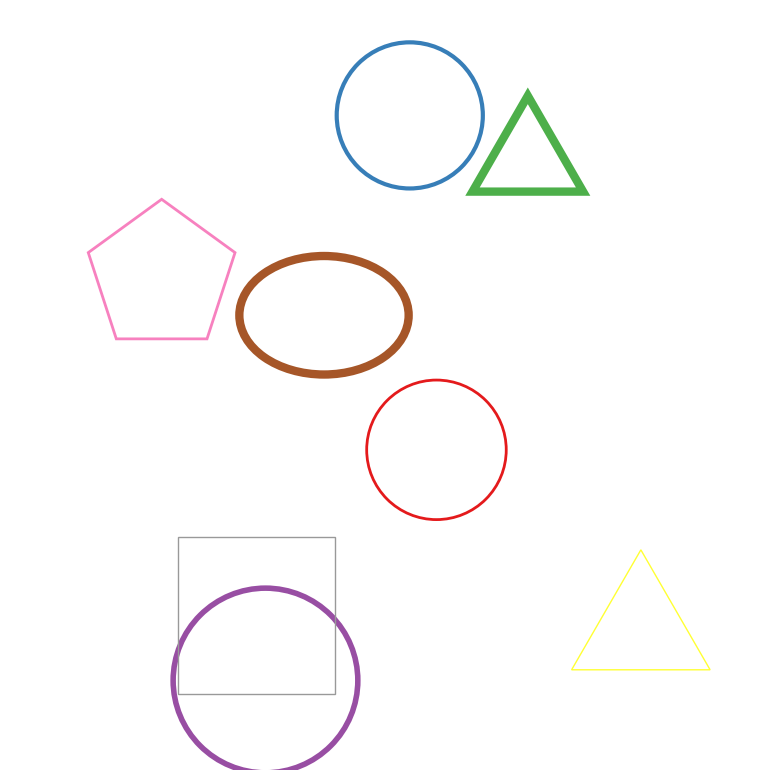[{"shape": "circle", "thickness": 1, "radius": 0.45, "center": [0.567, 0.416]}, {"shape": "circle", "thickness": 1.5, "radius": 0.47, "center": [0.532, 0.85]}, {"shape": "triangle", "thickness": 3, "radius": 0.41, "center": [0.685, 0.793]}, {"shape": "circle", "thickness": 2, "radius": 0.6, "center": [0.345, 0.116]}, {"shape": "triangle", "thickness": 0.5, "radius": 0.52, "center": [0.832, 0.182]}, {"shape": "oval", "thickness": 3, "radius": 0.55, "center": [0.421, 0.591]}, {"shape": "pentagon", "thickness": 1, "radius": 0.5, "center": [0.21, 0.641]}, {"shape": "square", "thickness": 0.5, "radius": 0.51, "center": [0.334, 0.201]}]